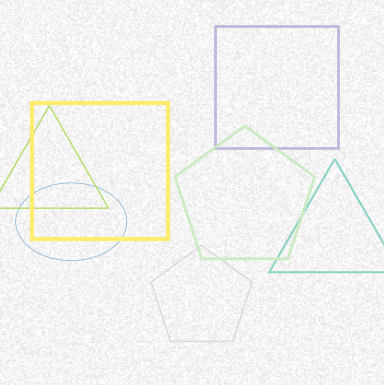[{"shape": "triangle", "thickness": 1.5, "radius": 0.98, "center": [0.869, 0.391]}, {"shape": "square", "thickness": 2, "radius": 0.79, "center": [0.719, 0.774]}, {"shape": "oval", "thickness": 0.5, "radius": 0.72, "center": [0.185, 0.424]}, {"shape": "triangle", "thickness": 1, "radius": 0.89, "center": [0.128, 0.548]}, {"shape": "pentagon", "thickness": 1, "radius": 0.69, "center": [0.524, 0.225]}, {"shape": "pentagon", "thickness": 2, "radius": 0.95, "center": [0.636, 0.482]}, {"shape": "square", "thickness": 3, "radius": 0.88, "center": [0.259, 0.556]}]